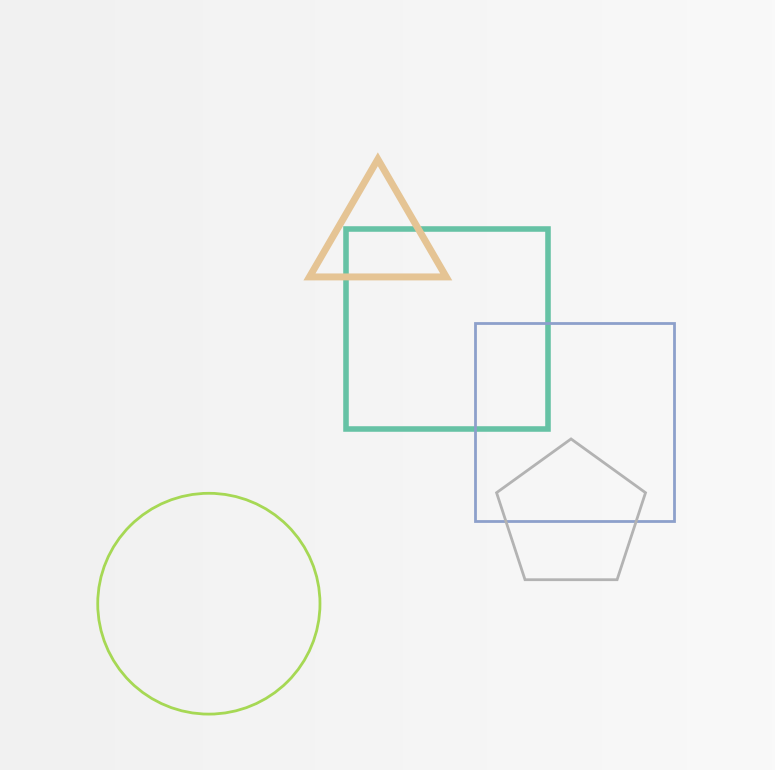[{"shape": "square", "thickness": 2, "radius": 0.65, "center": [0.576, 0.573]}, {"shape": "square", "thickness": 1, "radius": 0.64, "center": [0.741, 0.452]}, {"shape": "circle", "thickness": 1, "radius": 0.72, "center": [0.269, 0.216]}, {"shape": "triangle", "thickness": 2.5, "radius": 0.51, "center": [0.488, 0.691]}, {"shape": "pentagon", "thickness": 1, "radius": 0.51, "center": [0.737, 0.329]}]